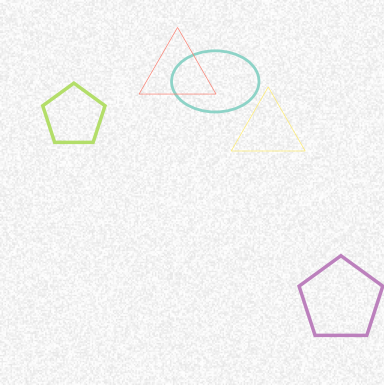[{"shape": "oval", "thickness": 2, "radius": 0.57, "center": [0.559, 0.789]}, {"shape": "triangle", "thickness": 0.5, "radius": 0.58, "center": [0.461, 0.813]}, {"shape": "pentagon", "thickness": 2.5, "radius": 0.43, "center": [0.192, 0.699]}, {"shape": "pentagon", "thickness": 2.5, "radius": 0.57, "center": [0.886, 0.221]}, {"shape": "triangle", "thickness": 0.5, "radius": 0.55, "center": [0.697, 0.663]}]